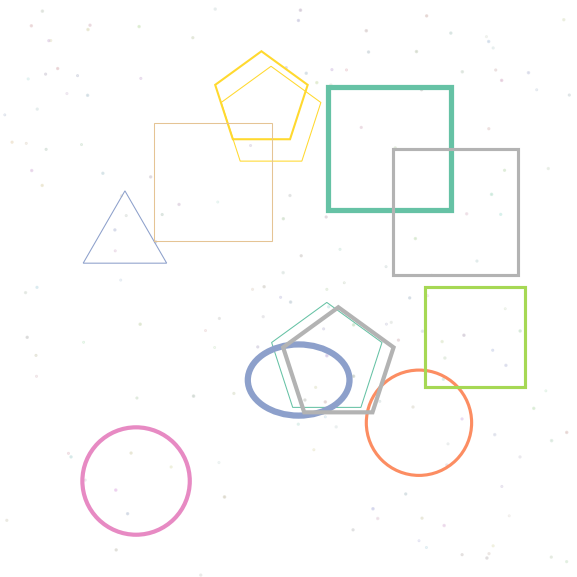[{"shape": "square", "thickness": 2.5, "radius": 0.53, "center": [0.675, 0.743]}, {"shape": "pentagon", "thickness": 0.5, "radius": 0.5, "center": [0.566, 0.375]}, {"shape": "circle", "thickness": 1.5, "radius": 0.46, "center": [0.725, 0.267]}, {"shape": "triangle", "thickness": 0.5, "radius": 0.42, "center": [0.216, 0.585]}, {"shape": "oval", "thickness": 3, "radius": 0.44, "center": [0.517, 0.341]}, {"shape": "circle", "thickness": 2, "radius": 0.46, "center": [0.236, 0.166]}, {"shape": "square", "thickness": 1.5, "radius": 0.43, "center": [0.823, 0.416]}, {"shape": "pentagon", "thickness": 1, "radius": 0.42, "center": [0.453, 0.826]}, {"shape": "pentagon", "thickness": 0.5, "radius": 0.45, "center": [0.469, 0.794]}, {"shape": "square", "thickness": 0.5, "radius": 0.51, "center": [0.369, 0.684]}, {"shape": "square", "thickness": 1.5, "radius": 0.54, "center": [0.789, 0.632]}, {"shape": "pentagon", "thickness": 2, "radius": 0.5, "center": [0.586, 0.367]}]